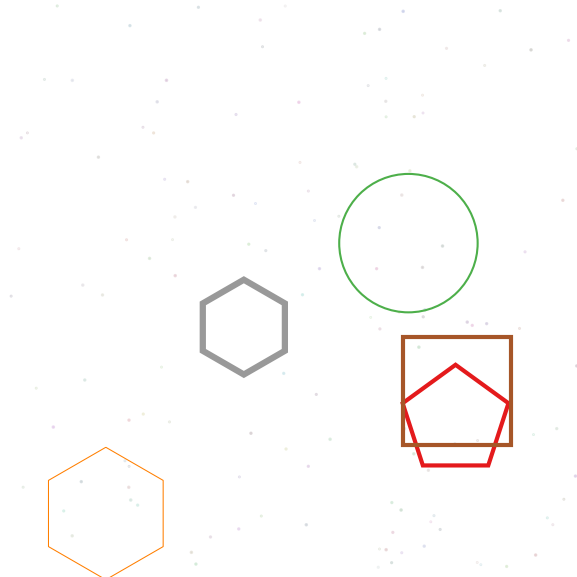[{"shape": "pentagon", "thickness": 2, "radius": 0.48, "center": [0.789, 0.271]}, {"shape": "circle", "thickness": 1, "radius": 0.6, "center": [0.707, 0.578]}, {"shape": "hexagon", "thickness": 0.5, "radius": 0.57, "center": [0.183, 0.11]}, {"shape": "square", "thickness": 2, "radius": 0.47, "center": [0.792, 0.322]}, {"shape": "hexagon", "thickness": 3, "radius": 0.41, "center": [0.422, 0.433]}]